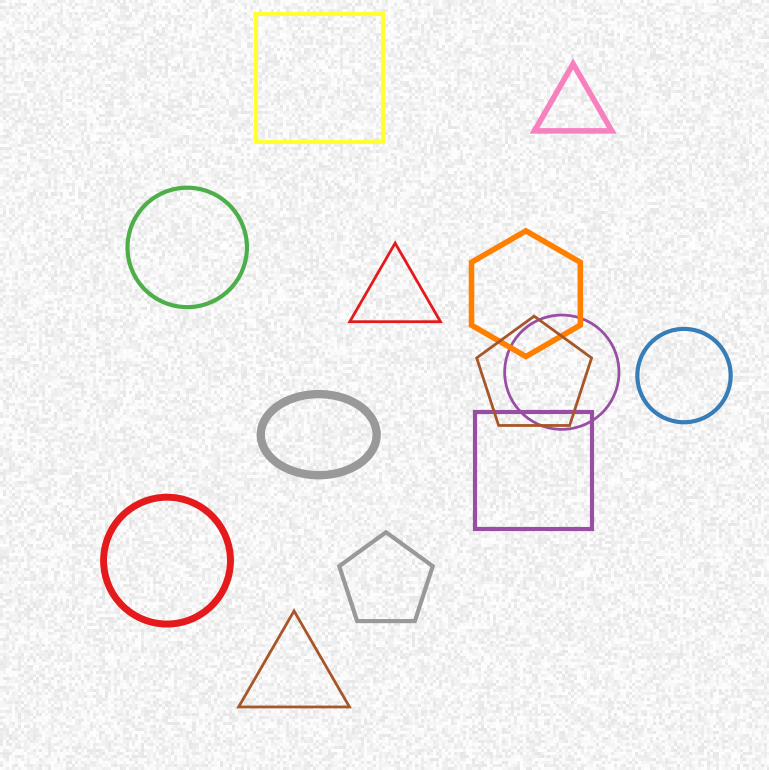[{"shape": "triangle", "thickness": 1, "radius": 0.34, "center": [0.513, 0.616]}, {"shape": "circle", "thickness": 2.5, "radius": 0.41, "center": [0.217, 0.272]}, {"shape": "circle", "thickness": 1.5, "radius": 0.3, "center": [0.888, 0.512]}, {"shape": "circle", "thickness": 1.5, "radius": 0.39, "center": [0.243, 0.679]}, {"shape": "square", "thickness": 1.5, "radius": 0.38, "center": [0.693, 0.389]}, {"shape": "circle", "thickness": 1, "radius": 0.37, "center": [0.73, 0.517]}, {"shape": "hexagon", "thickness": 2, "radius": 0.41, "center": [0.683, 0.619]}, {"shape": "square", "thickness": 1.5, "radius": 0.41, "center": [0.415, 0.899]}, {"shape": "pentagon", "thickness": 1, "radius": 0.39, "center": [0.694, 0.511]}, {"shape": "triangle", "thickness": 1, "radius": 0.42, "center": [0.382, 0.123]}, {"shape": "triangle", "thickness": 2, "radius": 0.29, "center": [0.744, 0.859]}, {"shape": "pentagon", "thickness": 1.5, "radius": 0.32, "center": [0.501, 0.245]}, {"shape": "oval", "thickness": 3, "radius": 0.38, "center": [0.414, 0.435]}]